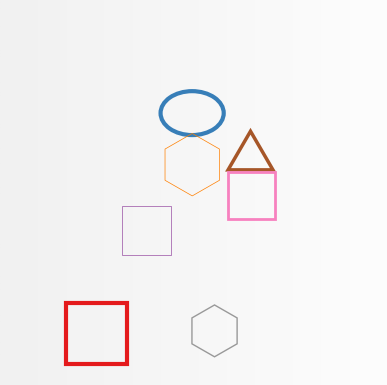[{"shape": "square", "thickness": 3, "radius": 0.39, "center": [0.25, 0.134]}, {"shape": "oval", "thickness": 3, "radius": 0.41, "center": [0.496, 0.706]}, {"shape": "square", "thickness": 0.5, "radius": 0.32, "center": [0.377, 0.401]}, {"shape": "hexagon", "thickness": 0.5, "radius": 0.41, "center": [0.496, 0.572]}, {"shape": "triangle", "thickness": 2.5, "radius": 0.33, "center": [0.646, 0.592]}, {"shape": "square", "thickness": 2, "radius": 0.31, "center": [0.649, 0.492]}, {"shape": "hexagon", "thickness": 1, "radius": 0.34, "center": [0.554, 0.141]}]